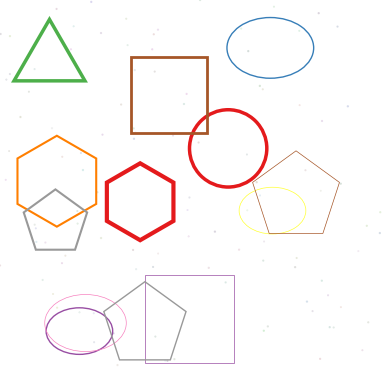[{"shape": "circle", "thickness": 2.5, "radius": 0.5, "center": [0.593, 0.615]}, {"shape": "hexagon", "thickness": 3, "radius": 0.5, "center": [0.364, 0.476]}, {"shape": "oval", "thickness": 1, "radius": 0.56, "center": [0.702, 0.876]}, {"shape": "triangle", "thickness": 2.5, "radius": 0.53, "center": [0.129, 0.843]}, {"shape": "square", "thickness": 0.5, "radius": 0.57, "center": [0.492, 0.172]}, {"shape": "oval", "thickness": 1, "radius": 0.43, "center": [0.206, 0.14]}, {"shape": "hexagon", "thickness": 1.5, "radius": 0.59, "center": [0.148, 0.529]}, {"shape": "oval", "thickness": 0.5, "radius": 0.43, "center": [0.708, 0.453]}, {"shape": "square", "thickness": 2, "radius": 0.49, "center": [0.44, 0.754]}, {"shape": "pentagon", "thickness": 0.5, "radius": 0.59, "center": [0.769, 0.49]}, {"shape": "oval", "thickness": 0.5, "radius": 0.53, "center": [0.222, 0.161]}, {"shape": "pentagon", "thickness": 1, "radius": 0.56, "center": [0.376, 0.156]}, {"shape": "pentagon", "thickness": 1.5, "radius": 0.43, "center": [0.144, 0.421]}]